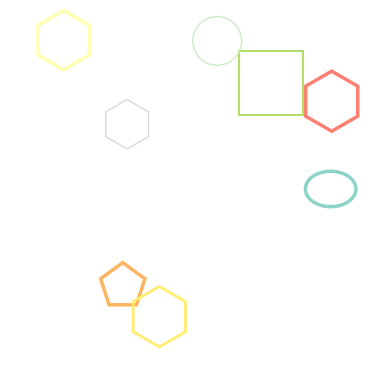[{"shape": "oval", "thickness": 2.5, "radius": 0.33, "center": [0.859, 0.509]}, {"shape": "hexagon", "thickness": 2.5, "radius": 0.39, "center": [0.165, 0.896]}, {"shape": "hexagon", "thickness": 2.5, "radius": 0.39, "center": [0.862, 0.737]}, {"shape": "pentagon", "thickness": 2.5, "radius": 0.3, "center": [0.319, 0.257]}, {"shape": "square", "thickness": 1.5, "radius": 0.42, "center": [0.703, 0.785]}, {"shape": "hexagon", "thickness": 1, "radius": 0.32, "center": [0.33, 0.677]}, {"shape": "circle", "thickness": 1, "radius": 0.32, "center": [0.564, 0.894]}, {"shape": "hexagon", "thickness": 2, "radius": 0.39, "center": [0.414, 0.177]}]